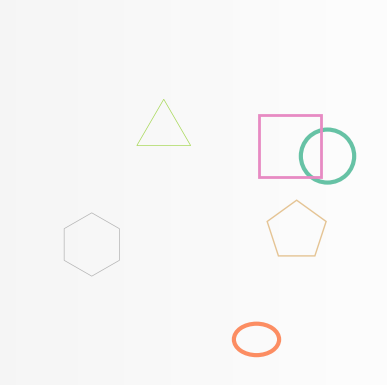[{"shape": "circle", "thickness": 3, "radius": 0.34, "center": [0.845, 0.595]}, {"shape": "oval", "thickness": 3, "radius": 0.29, "center": [0.662, 0.118]}, {"shape": "square", "thickness": 2, "radius": 0.4, "center": [0.747, 0.621]}, {"shape": "triangle", "thickness": 0.5, "radius": 0.4, "center": [0.423, 0.662]}, {"shape": "pentagon", "thickness": 1, "radius": 0.4, "center": [0.766, 0.4]}, {"shape": "hexagon", "thickness": 0.5, "radius": 0.41, "center": [0.237, 0.365]}]